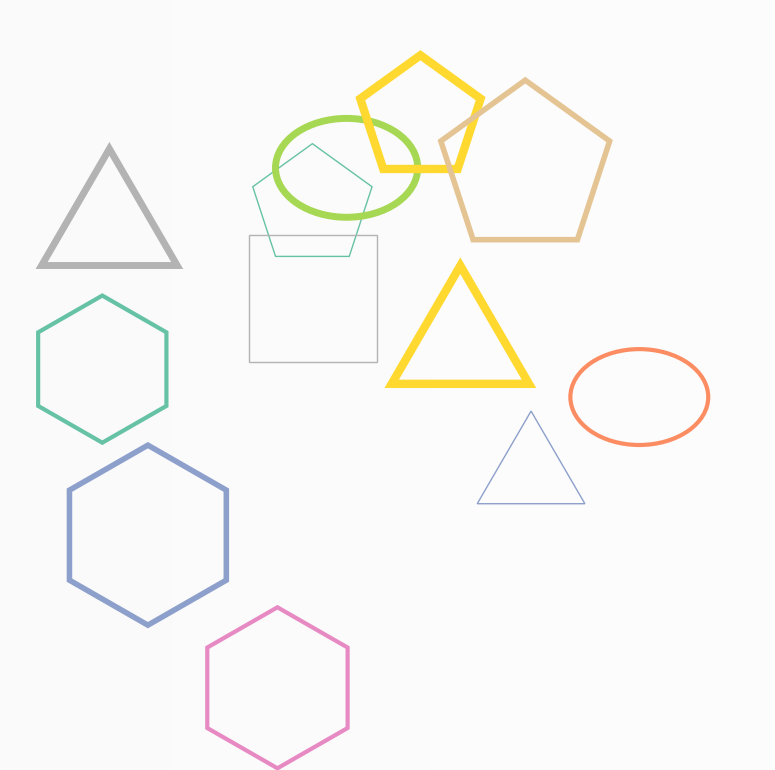[{"shape": "pentagon", "thickness": 0.5, "radius": 0.4, "center": [0.403, 0.732]}, {"shape": "hexagon", "thickness": 1.5, "radius": 0.48, "center": [0.132, 0.521]}, {"shape": "oval", "thickness": 1.5, "radius": 0.44, "center": [0.825, 0.484]}, {"shape": "hexagon", "thickness": 2, "radius": 0.58, "center": [0.191, 0.305]}, {"shape": "triangle", "thickness": 0.5, "radius": 0.4, "center": [0.685, 0.386]}, {"shape": "hexagon", "thickness": 1.5, "radius": 0.52, "center": [0.358, 0.107]}, {"shape": "oval", "thickness": 2.5, "radius": 0.46, "center": [0.447, 0.782]}, {"shape": "pentagon", "thickness": 3, "radius": 0.41, "center": [0.543, 0.847]}, {"shape": "triangle", "thickness": 3, "radius": 0.51, "center": [0.594, 0.553]}, {"shape": "pentagon", "thickness": 2, "radius": 0.57, "center": [0.678, 0.781]}, {"shape": "triangle", "thickness": 2.5, "radius": 0.51, "center": [0.141, 0.706]}, {"shape": "square", "thickness": 0.5, "radius": 0.41, "center": [0.403, 0.612]}]